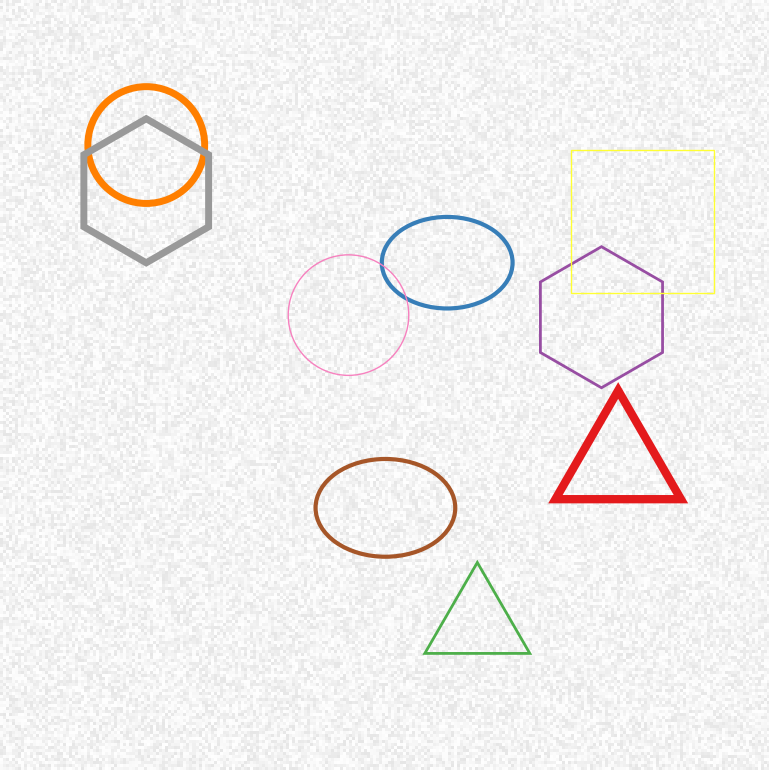[{"shape": "triangle", "thickness": 3, "radius": 0.47, "center": [0.803, 0.399]}, {"shape": "oval", "thickness": 1.5, "radius": 0.42, "center": [0.581, 0.659]}, {"shape": "triangle", "thickness": 1, "radius": 0.39, "center": [0.62, 0.191]}, {"shape": "hexagon", "thickness": 1, "radius": 0.46, "center": [0.781, 0.588]}, {"shape": "circle", "thickness": 2.5, "radius": 0.38, "center": [0.19, 0.812]}, {"shape": "square", "thickness": 0.5, "radius": 0.47, "center": [0.835, 0.713]}, {"shape": "oval", "thickness": 1.5, "radius": 0.45, "center": [0.501, 0.34]}, {"shape": "circle", "thickness": 0.5, "radius": 0.39, "center": [0.453, 0.591]}, {"shape": "hexagon", "thickness": 2.5, "radius": 0.47, "center": [0.19, 0.752]}]